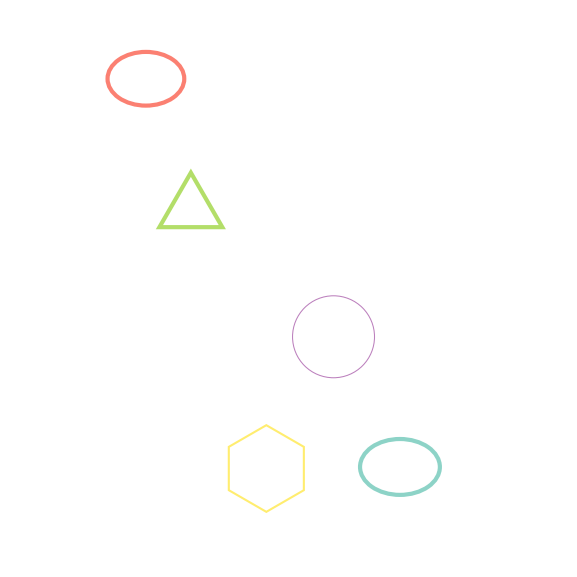[{"shape": "oval", "thickness": 2, "radius": 0.35, "center": [0.693, 0.191]}, {"shape": "oval", "thickness": 2, "radius": 0.33, "center": [0.253, 0.863]}, {"shape": "triangle", "thickness": 2, "radius": 0.31, "center": [0.331, 0.637]}, {"shape": "circle", "thickness": 0.5, "radius": 0.35, "center": [0.578, 0.416]}, {"shape": "hexagon", "thickness": 1, "radius": 0.38, "center": [0.461, 0.188]}]